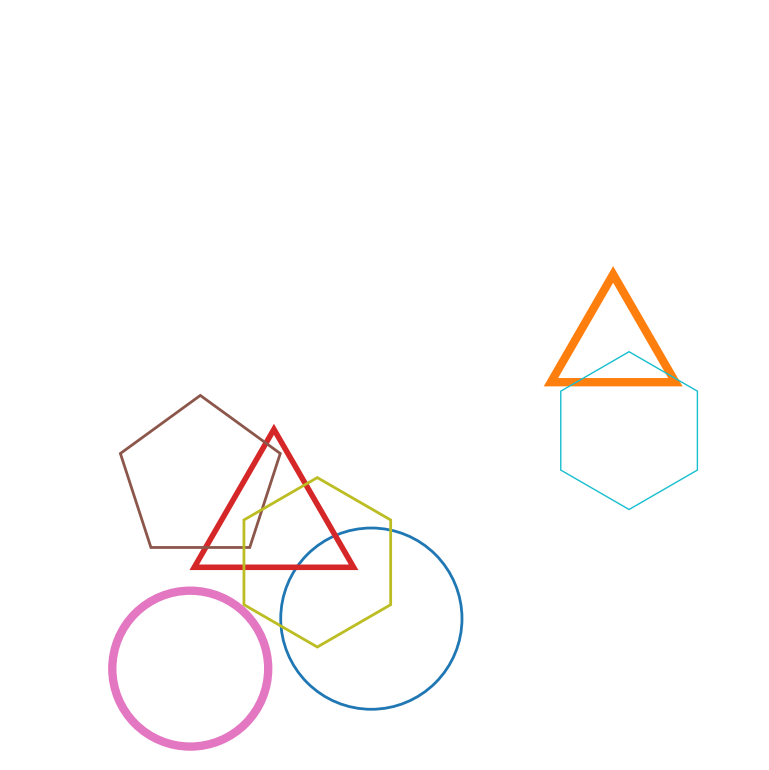[{"shape": "circle", "thickness": 1, "radius": 0.59, "center": [0.482, 0.197]}, {"shape": "triangle", "thickness": 3, "radius": 0.47, "center": [0.796, 0.55]}, {"shape": "triangle", "thickness": 2, "radius": 0.6, "center": [0.356, 0.323]}, {"shape": "pentagon", "thickness": 1, "radius": 0.55, "center": [0.26, 0.377]}, {"shape": "circle", "thickness": 3, "radius": 0.51, "center": [0.247, 0.132]}, {"shape": "hexagon", "thickness": 1, "radius": 0.55, "center": [0.412, 0.27]}, {"shape": "hexagon", "thickness": 0.5, "radius": 0.51, "center": [0.817, 0.441]}]